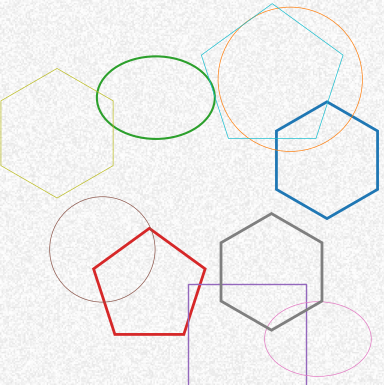[{"shape": "hexagon", "thickness": 2, "radius": 0.76, "center": [0.849, 0.584]}, {"shape": "circle", "thickness": 0.5, "radius": 0.94, "center": [0.754, 0.794]}, {"shape": "oval", "thickness": 1.5, "radius": 0.77, "center": [0.405, 0.746]}, {"shape": "pentagon", "thickness": 2, "radius": 0.76, "center": [0.388, 0.255]}, {"shape": "square", "thickness": 1, "radius": 0.77, "center": [0.641, 0.108]}, {"shape": "circle", "thickness": 0.5, "radius": 0.68, "center": [0.266, 0.352]}, {"shape": "oval", "thickness": 0.5, "radius": 0.69, "center": [0.826, 0.119]}, {"shape": "hexagon", "thickness": 2, "radius": 0.76, "center": [0.705, 0.294]}, {"shape": "hexagon", "thickness": 0.5, "radius": 0.84, "center": [0.148, 0.654]}, {"shape": "pentagon", "thickness": 0.5, "radius": 0.97, "center": [0.707, 0.797]}]